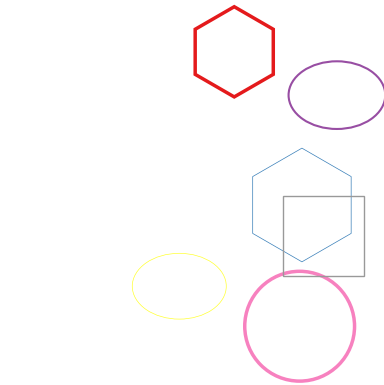[{"shape": "hexagon", "thickness": 2.5, "radius": 0.59, "center": [0.608, 0.865]}, {"shape": "hexagon", "thickness": 0.5, "radius": 0.74, "center": [0.784, 0.468]}, {"shape": "oval", "thickness": 1.5, "radius": 0.63, "center": [0.875, 0.753]}, {"shape": "oval", "thickness": 0.5, "radius": 0.61, "center": [0.466, 0.257]}, {"shape": "circle", "thickness": 2.5, "radius": 0.71, "center": [0.778, 0.153]}, {"shape": "square", "thickness": 1, "radius": 0.52, "center": [0.841, 0.387]}]